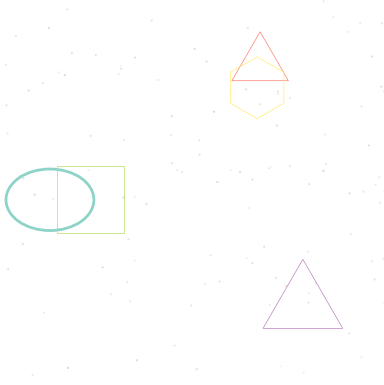[{"shape": "oval", "thickness": 2, "radius": 0.57, "center": [0.13, 0.481]}, {"shape": "triangle", "thickness": 0.5, "radius": 0.42, "center": [0.676, 0.833]}, {"shape": "square", "thickness": 0.5, "radius": 0.44, "center": [0.234, 0.481]}, {"shape": "triangle", "thickness": 0.5, "radius": 0.6, "center": [0.787, 0.207]}, {"shape": "hexagon", "thickness": 0.5, "radius": 0.4, "center": [0.668, 0.772]}]